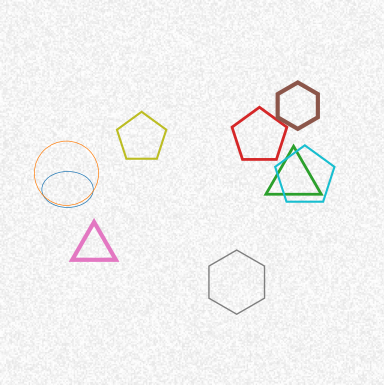[{"shape": "oval", "thickness": 0.5, "radius": 0.33, "center": [0.176, 0.508]}, {"shape": "circle", "thickness": 0.5, "radius": 0.42, "center": [0.173, 0.55]}, {"shape": "triangle", "thickness": 2, "radius": 0.42, "center": [0.763, 0.537]}, {"shape": "pentagon", "thickness": 2, "radius": 0.37, "center": [0.674, 0.647]}, {"shape": "hexagon", "thickness": 3, "radius": 0.3, "center": [0.773, 0.726]}, {"shape": "triangle", "thickness": 3, "radius": 0.33, "center": [0.244, 0.358]}, {"shape": "hexagon", "thickness": 1, "radius": 0.42, "center": [0.615, 0.267]}, {"shape": "pentagon", "thickness": 1.5, "radius": 0.34, "center": [0.368, 0.642]}, {"shape": "pentagon", "thickness": 1.5, "radius": 0.4, "center": [0.792, 0.542]}]